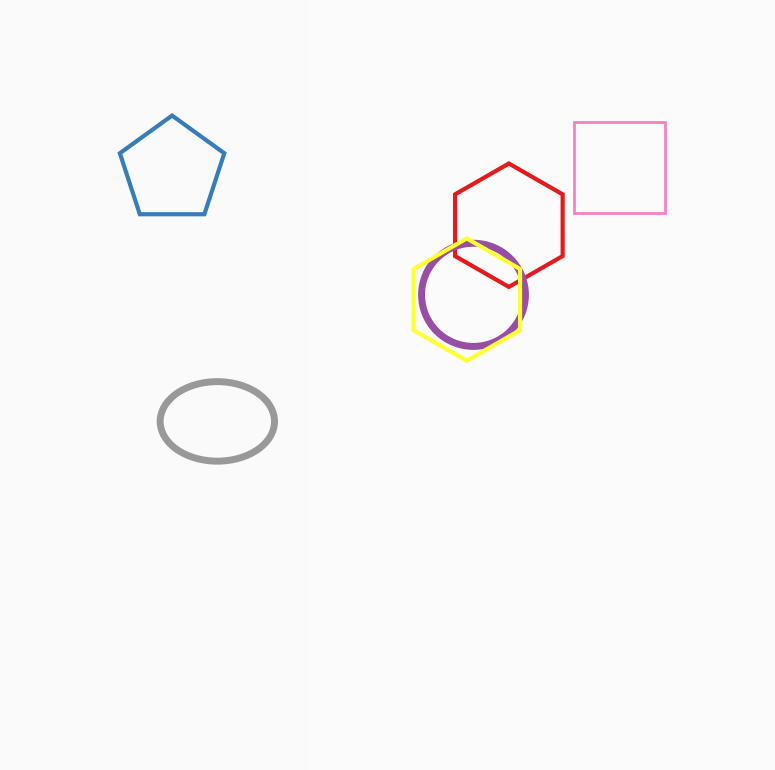[{"shape": "hexagon", "thickness": 1.5, "radius": 0.4, "center": [0.657, 0.708]}, {"shape": "pentagon", "thickness": 1.5, "radius": 0.35, "center": [0.222, 0.779]}, {"shape": "circle", "thickness": 2.5, "radius": 0.34, "center": [0.611, 0.617]}, {"shape": "hexagon", "thickness": 1.5, "radius": 0.4, "center": [0.602, 0.611]}, {"shape": "square", "thickness": 1, "radius": 0.29, "center": [0.799, 0.783]}, {"shape": "oval", "thickness": 2.5, "radius": 0.37, "center": [0.28, 0.453]}]